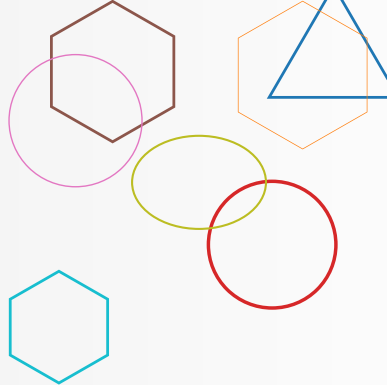[{"shape": "triangle", "thickness": 2, "radius": 0.96, "center": [0.861, 0.843]}, {"shape": "hexagon", "thickness": 0.5, "radius": 0.96, "center": [0.781, 0.805]}, {"shape": "circle", "thickness": 2.5, "radius": 0.82, "center": [0.702, 0.365]}, {"shape": "hexagon", "thickness": 2, "radius": 0.91, "center": [0.291, 0.814]}, {"shape": "circle", "thickness": 1, "radius": 0.86, "center": [0.195, 0.687]}, {"shape": "oval", "thickness": 1.5, "radius": 0.86, "center": [0.514, 0.526]}, {"shape": "hexagon", "thickness": 2, "radius": 0.73, "center": [0.152, 0.15]}]